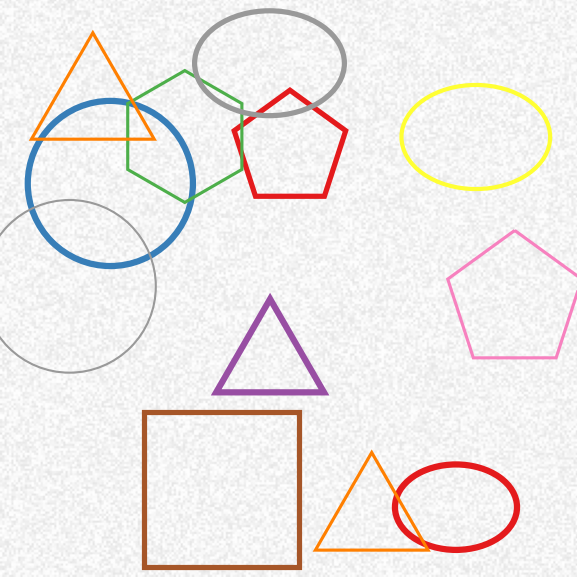[{"shape": "pentagon", "thickness": 2.5, "radius": 0.51, "center": [0.502, 0.741]}, {"shape": "oval", "thickness": 3, "radius": 0.53, "center": [0.79, 0.121]}, {"shape": "circle", "thickness": 3, "radius": 0.71, "center": [0.191, 0.681]}, {"shape": "hexagon", "thickness": 1.5, "radius": 0.57, "center": [0.32, 0.763]}, {"shape": "triangle", "thickness": 3, "radius": 0.54, "center": [0.468, 0.374]}, {"shape": "triangle", "thickness": 1.5, "radius": 0.61, "center": [0.161, 0.819]}, {"shape": "triangle", "thickness": 1.5, "radius": 0.56, "center": [0.644, 0.103]}, {"shape": "oval", "thickness": 2, "radius": 0.64, "center": [0.824, 0.762]}, {"shape": "square", "thickness": 2.5, "radius": 0.67, "center": [0.384, 0.152]}, {"shape": "pentagon", "thickness": 1.5, "radius": 0.61, "center": [0.891, 0.478]}, {"shape": "oval", "thickness": 2.5, "radius": 0.65, "center": [0.467, 0.89]}, {"shape": "circle", "thickness": 1, "radius": 0.75, "center": [0.12, 0.503]}]